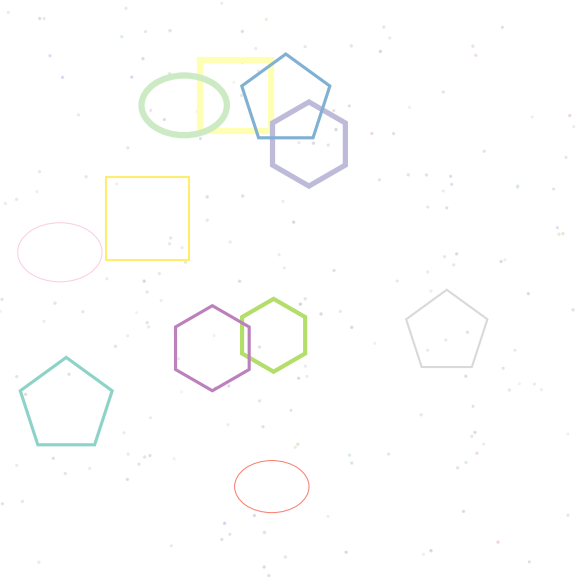[{"shape": "pentagon", "thickness": 1.5, "radius": 0.42, "center": [0.115, 0.297]}, {"shape": "square", "thickness": 3, "radius": 0.31, "center": [0.407, 0.834]}, {"shape": "hexagon", "thickness": 2.5, "radius": 0.36, "center": [0.535, 0.75]}, {"shape": "oval", "thickness": 0.5, "radius": 0.32, "center": [0.471, 0.157]}, {"shape": "pentagon", "thickness": 1.5, "radius": 0.4, "center": [0.495, 0.825]}, {"shape": "hexagon", "thickness": 2, "radius": 0.32, "center": [0.474, 0.419]}, {"shape": "oval", "thickness": 0.5, "radius": 0.37, "center": [0.104, 0.562]}, {"shape": "pentagon", "thickness": 1, "radius": 0.37, "center": [0.774, 0.423]}, {"shape": "hexagon", "thickness": 1.5, "radius": 0.37, "center": [0.368, 0.396]}, {"shape": "oval", "thickness": 3, "radius": 0.37, "center": [0.319, 0.817]}, {"shape": "square", "thickness": 1, "radius": 0.36, "center": [0.255, 0.621]}]